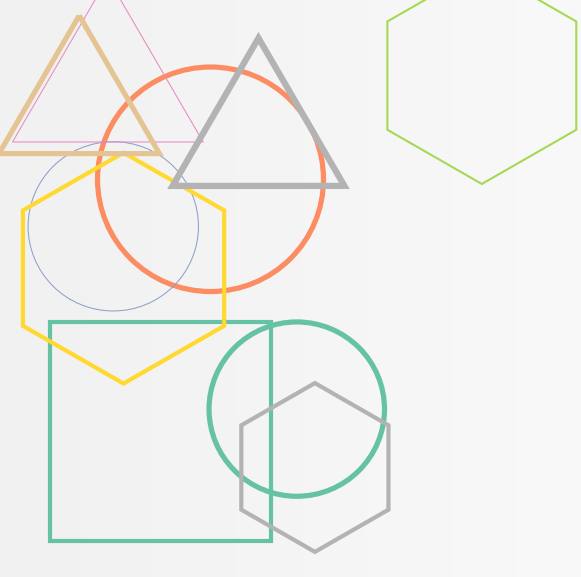[{"shape": "square", "thickness": 2, "radius": 0.95, "center": [0.276, 0.252]}, {"shape": "circle", "thickness": 2.5, "radius": 0.75, "center": [0.511, 0.291]}, {"shape": "circle", "thickness": 2.5, "radius": 0.97, "center": [0.362, 0.689]}, {"shape": "circle", "thickness": 0.5, "radius": 0.73, "center": [0.195, 0.607]}, {"shape": "triangle", "thickness": 0.5, "radius": 0.95, "center": [0.186, 0.848]}, {"shape": "hexagon", "thickness": 1, "radius": 0.94, "center": [0.829, 0.868]}, {"shape": "hexagon", "thickness": 2, "radius": 1.0, "center": [0.213, 0.535]}, {"shape": "triangle", "thickness": 2.5, "radius": 0.8, "center": [0.136, 0.813]}, {"shape": "triangle", "thickness": 3, "radius": 0.85, "center": [0.445, 0.763]}, {"shape": "hexagon", "thickness": 2, "radius": 0.73, "center": [0.542, 0.19]}]